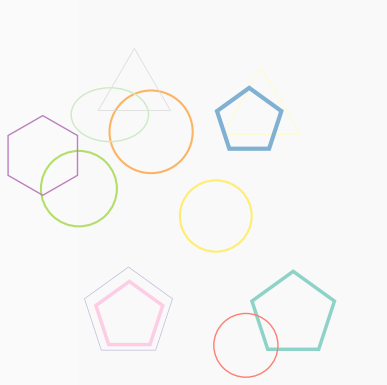[{"shape": "pentagon", "thickness": 2.5, "radius": 0.56, "center": [0.757, 0.183]}, {"shape": "triangle", "thickness": 0.5, "radius": 0.58, "center": [0.674, 0.709]}, {"shape": "pentagon", "thickness": 0.5, "radius": 0.6, "center": [0.332, 0.187]}, {"shape": "circle", "thickness": 1, "radius": 0.41, "center": [0.635, 0.103]}, {"shape": "pentagon", "thickness": 3, "radius": 0.44, "center": [0.643, 0.684]}, {"shape": "circle", "thickness": 1.5, "radius": 0.54, "center": [0.39, 0.658]}, {"shape": "circle", "thickness": 1.5, "radius": 0.49, "center": [0.204, 0.51]}, {"shape": "pentagon", "thickness": 2.5, "radius": 0.45, "center": [0.334, 0.178]}, {"shape": "triangle", "thickness": 0.5, "radius": 0.54, "center": [0.347, 0.767]}, {"shape": "hexagon", "thickness": 1, "radius": 0.52, "center": [0.11, 0.596]}, {"shape": "oval", "thickness": 1, "radius": 0.5, "center": [0.283, 0.702]}, {"shape": "circle", "thickness": 1.5, "radius": 0.46, "center": [0.557, 0.439]}]